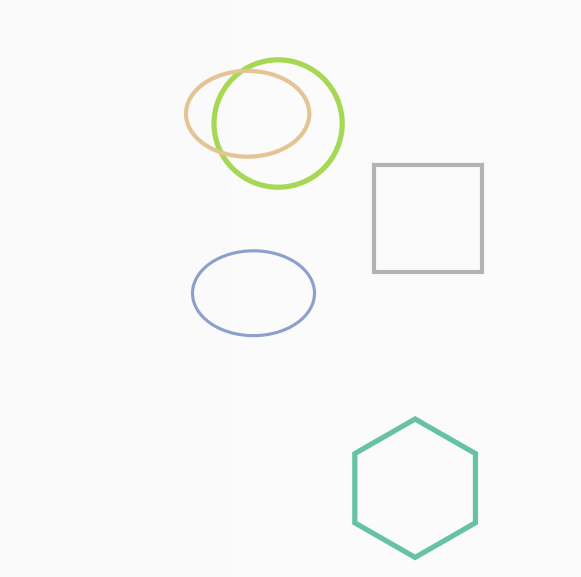[{"shape": "hexagon", "thickness": 2.5, "radius": 0.6, "center": [0.714, 0.154]}, {"shape": "oval", "thickness": 1.5, "radius": 0.52, "center": [0.436, 0.491]}, {"shape": "circle", "thickness": 2.5, "radius": 0.55, "center": [0.478, 0.785]}, {"shape": "oval", "thickness": 2, "radius": 0.53, "center": [0.426, 0.802]}, {"shape": "square", "thickness": 2, "radius": 0.47, "center": [0.736, 0.621]}]